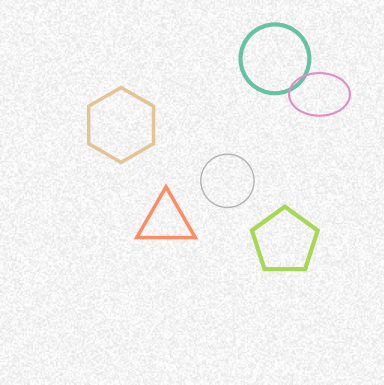[{"shape": "circle", "thickness": 3, "radius": 0.45, "center": [0.714, 0.847]}, {"shape": "triangle", "thickness": 2.5, "radius": 0.44, "center": [0.431, 0.427]}, {"shape": "oval", "thickness": 1.5, "radius": 0.4, "center": [0.83, 0.755]}, {"shape": "pentagon", "thickness": 3, "radius": 0.45, "center": [0.74, 0.374]}, {"shape": "hexagon", "thickness": 2.5, "radius": 0.49, "center": [0.315, 0.675]}, {"shape": "circle", "thickness": 1, "radius": 0.35, "center": [0.591, 0.53]}]